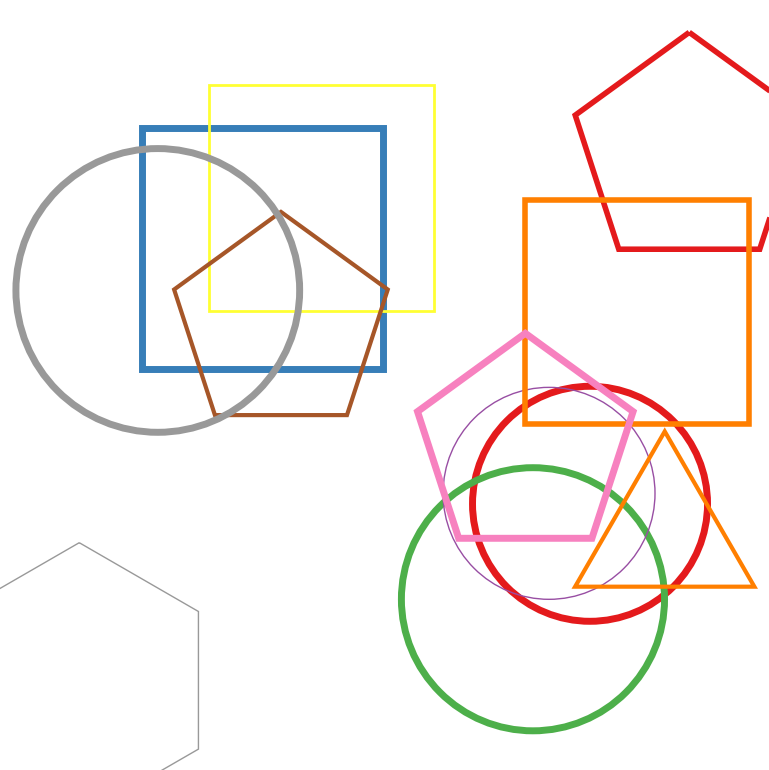[{"shape": "pentagon", "thickness": 2, "radius": 0.78, "center": [0.895, 0.802]}, {"shape": "circle", "thickness": 2.5, "radius": 0.76, "center": [0.766, 0.346]}, {"shape": "square", "thickness": 2.5, "radius": 0.78, "center": [0.341, 0.677]}, {"shape": "circle", "thickness": 2.5, "radius": 0.85, "center": [0.692, 0.222]}, {"shape": "circle", "thickness": 0.5, "radius": 0.69, "center": [0.713, 0.359]}, {"shape": "triangle", "thickness": 1.5, "radius": 0.67, "center": [0.863, 0.305]}, {"shape": "square", "thickness": 2, "radius": 0.73, "center": [0.827, 0.595]}, {"shape": "square", "thickness": 1, "radius": 0.73, "center": [0.418, 0.743]}, {"shape": "pentagon", "thickness": 1.5, "radius": 0.73, "center": [0.365, 0.579]}, {"shape": "pentagon", "thickness": 2.5, "radius": 0.74, "center": [0.682, 0.42]}, {"shape": "hexagon", "thickness": 0.5, "radius": 0.89, "center": [0.103, 0.116]}, {"shape": "circle", "thickness": 2.5, "radius": 0.92, "center": [0.205, 0.623]}]